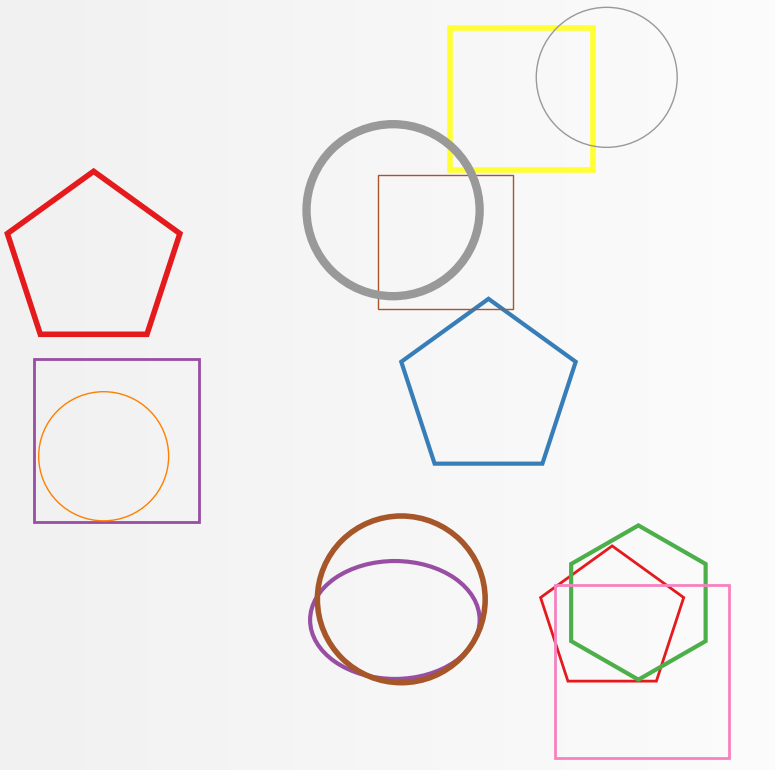[{"shape": "pentagon", "thickness": 1, "radius": 0.49, "center": [0.79, 0.194]}, {"shape": "pentagon", "thickness": 2, "radius": 0.59, "center": [0.121, 0.661]}, {"shape": "pentagon", "thickness": 1.5, "radius": 0.59, "center": [0.63, 0.494]}, {"shape": "hexagon", "thickness": 1.5, "radius": 0.5, "center": [0.824, 0.217]}, {"shape": "square", "thickness": 1, "radius": 0.53, "center": [0.15, 0.428]}, {"shape": "oval", "thickness": 1.5, "radius": 0.55, "center": [0.51, 0.195]}, {"shape": "circle", "thickness": 0.5, "radius": 0.42, "center": [0.134, 0.407]}, {"shape": "square", "thickness": 2, "radius": 0.46, "center": [0.673, 0.871]}, {"shape": "circle", "thickness": 2, "radius": 0.54, "center": [0.518, 0.222]}, {"shape": "square", "thickness": 0.5, "radius": 0.44, "center": [0.575, 0.685]}, {"shape": "square", "thickness": 1, "radius": 0.56, "center": [0.828, 0.127]}, {"shape": "circle", "thickness": 0.5, "radius": 0.45, "center": [0.783, 0.9]}, {"shape": "circle", "thickness": 3, "radius": 0.56, "center": [0.507, 0.727]}]